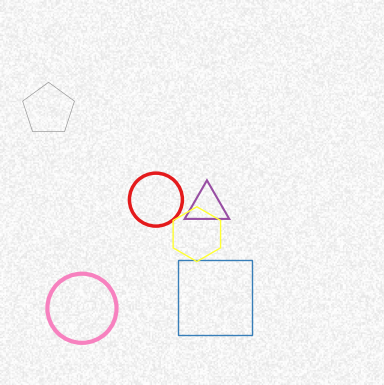[{"shape": "circle", "thickness": 2.5, "radius": 0.34, "center": [0.405, 0.481]}, {"shape": "square", "thickness": 1, "radius": 0.48, "center": [0.559, 0.227]}, {"shape": "triangle", "thickness": 1.5, "radius": 0.33, "center": [0.538, 0.465]}, {"shape": "hexagon", "thickness": 1, "radius": 0.36, "center": [0.511, 0.392]}, {"shape": "circle", "thickness": 3, "radius": 0.45, "center": [0.213, 0.199]}, {"shape": "pentagon", "thickness": 0.5, "radius": 0.35, "center": [0.126, 0.715]}]